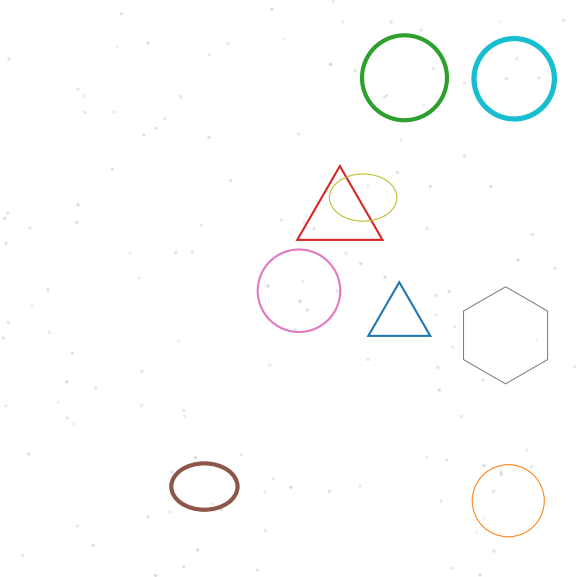[{"shape": "triangle", "thickness": 1, "radius": 0.31, "center": [0.691, 0.449]}, {"shape": "circle", "thickness": 0.5, "radius": 0.31, "center": [0.88, 0.132]}, {"shape": "circle", "thickness": 2, "radius": 0.37, "center": [0.7, 0.864]}, {"shape": "triangle", "thickness": 1, "radius": 0.43, "center": [0.589, 0.626]}, {"shape": "oval", "thickness": 2, "radius": 0.29, "center": [0.354, 0.157]}, {"shape": "circle", "thickness": 1, "radius": 0.36, "center": [0.518, 0.496]}, {"shape": "hexagon", "thickness": 0.5, "radius": 0.42, "center": [0.875, 0.419]}, {"shape": "oval", "thickness": 0.5, "radius": 0.29, "center": [0.629, 0.657]}, {"shape": "circle", "thickness": 2.5, "radius": 0.35, "center": [0.89, 0.863]}]